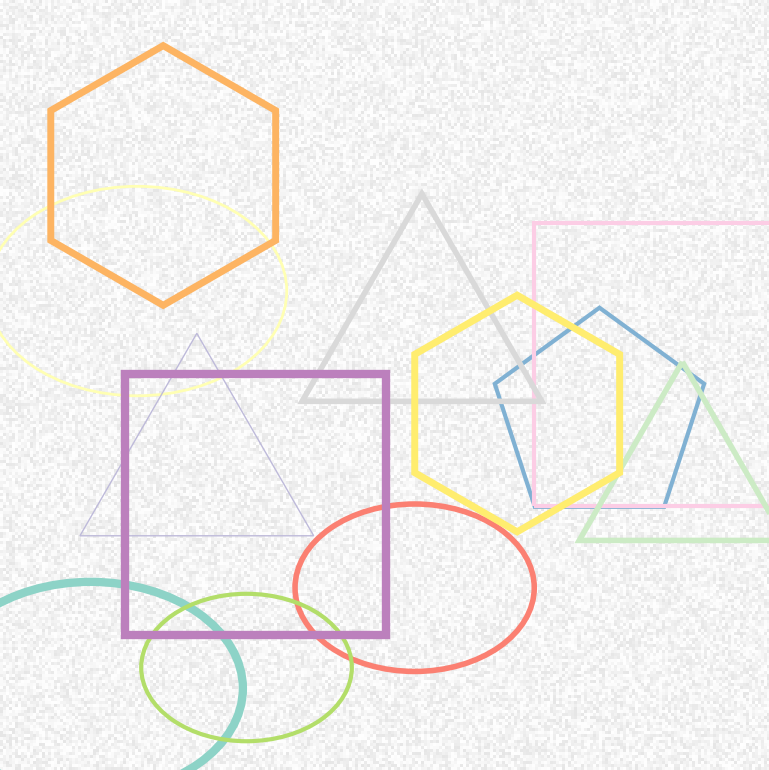[{"shape": "oval", "thickness": 3, "radius": 0.99, "center": [0.118, 0.106]}, {"shape": "oval", "thickness": 1, "radius": 0.97, "center": [0.178, 0.622]}, {"shape": "triangle", "thickness": 0.5, "radius": 0.88, "center": [0.256, 0.392]}, {"shape": "oval", "thickness": 2, "radius": 0.78, "center": [0.538, 0.237]}, {"shape": "pentagon", "thickness": 1.5, "radius": 0.71, "center": [0.779, 0.457]}, {"shape": "hexagon", "thickness": 2.5, "radius": 0.84, "center": [0.212, 0.772]}, {"shape": "oval", "thickness": 1.5, "radius": 0.68, "center": [0.32, 0.133]}, {"shape": "square", "thickness": 1.5, "radius": 0.92, "center": [0.878, 0.526]}, {"shape": "triangle", "thickness": 2, "radius": 0.9, "center": [0.548, 0.569]}, {"shape": "square", "thickness": 3, "radius": 0.85, "center": [0.332, 0.345]}, {"shape": "triangle", "thickness": 2, "radius": 0.77, "center": [0.886, 0.375]}, {"shape": "hexagon", "thickness": 2.5, "radius": 0.77, "center": [0.672, 0.463]}]